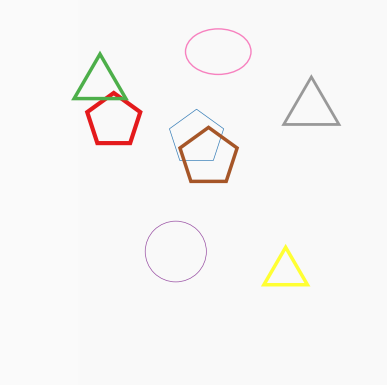[{"shape": "pentagon", "thickness": 3, "radius": 0.36, "center": [0.294, 0.687]}, {"shape": "pentagon", "thickness": 0.5, "radius": 0.37, "center": [0.507, 0.643]}, {"shape": "triangle", "thickness": 2.5, "radius": 0.39, "center": [0.258, 0.782]}, {"shape": "circle", "thickness": 0.5, "radius": 0.39, "center": [0.454, 0.347]}, {"shape": "triangle", "thickness": 2.5, "radius": 0.32, "center": [0.737, 0.293]}, {"shape": "pentagon", "thickness": 2.5, "radius": 0.39, "center": [0.538, 0.592]}, {"shape": "oval", "thickness": 1, "radius": 0.42, "center": [0.563, 0.866]}, {"shape": "triangle", "thickness": 2, "radius": 0.41, "center": [0.803, 0.718]}]